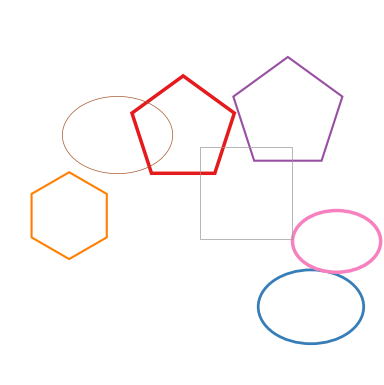[{"shape": "pentagon", "thickness": 2.5, "radius": 0.7, "center": [0.476, 0.663]}, {"shape": "oval", "thickness": 2, "radius": 0.68, "center": [0.808, 0.203]}, {"shape": "pentagon", "thickness": 1.5, "radius": 0.74, "center": [0.748, 0.703]}, {"shape": "hexagon", "thickness": 1.5, "radius": 0.56, "center": [0.18, 0.44]}, {"shape": "oval", "thickness": 0.5, "radius": 0.72, "center": [0.305, 0.649]}, {"shape": "oval", "thickness": 2.5, "radius": 0.57, "center": [0.874, 0.373]}, {"shape": "square", "thickness": 0.5, "radius": 0.6, "center": [0.639, 0.499]}]